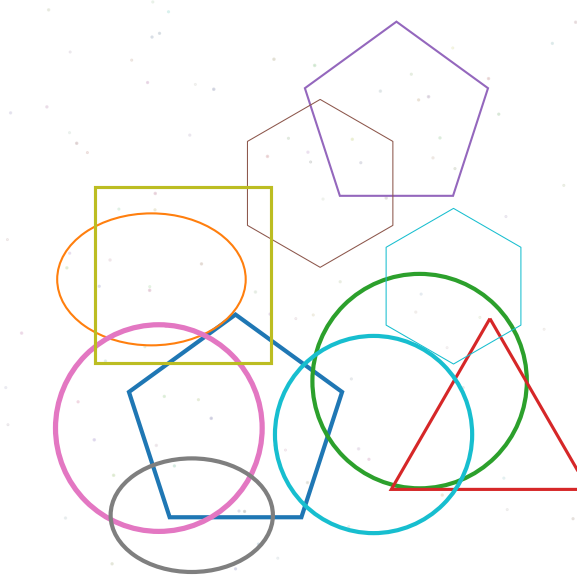[{"shape": "pentagon", "thickness": 2, "radius": 0.97, "center": [0.408, 0.26]}, {"shape": "oval", "thickness": 1, "radius": 0.82, "center": [0.262, 0.515]}, {"shape": "circle", "thickness": 2, "radius": 0.93, "center": [0.727, 0.339]}, {"shape": "triangle", "thickness": 1.5, "radius": 0.99, "center": [0.848, 0.25]}, {"shape": "pentagon", "thickness": 1, "radius": 0.83, "center": [0.686, 0.795]}, {"shape": "hexagon", "thickness": 0.5, "radius": 0.73, "center": [0.554, 0.682]}, {"shape": "circle", "thickness": 2.5, "radius": 0.89, "center": [0.275, 0.258]}, {"shape": "oval", "thickness": 2, "radius": 0.7, "center": [0.332, 0.107]}, {"shape": "square", "thickness": 1.5, "radius": 0.76, "center": [0.317, 0.523]}, {"shape": "circle", "thickness": 2, "radius": 0.85, "center": [0.647, 0.247]}, {"shape": "hexagon", "thickness": 0.5, "radius": 0.67, "center": [0.785, 0.504]}]